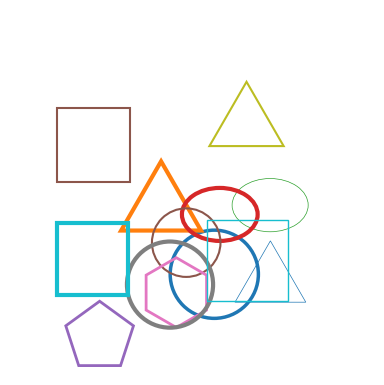[{"shape": "triangle", "thickness": 0.5, "radius": 0.53, "center": [0.702, 0.268]}, {"shape": "circle", "thickness": 2.5, "radius": 0.57, "center": [0.557, 0.288]}, {"shape": "triangle", "thickness": 3, "radius": 0.6, "center": [0.418, 0.461]}, {"shape": "oval", "thickness": 0.5, "radius": 0.49, "center": [0.702, 0.467]}, {"shape": "oval", "thickness": 3, "radius": 0.49, "center": [0.571, 0.443]}, {"shape": "pentagon", "thickness": 2, "radius": 0.46, "center": [0.259, 0.125]}, {"shape": "circle", "thickness": 1.5, "radius": 0.45, "center": [0.484, 0.37]}, {"shape": "square", "thickness": 1.5, "radius": 0.48, "center": [0.242, 0.624]}, {"shape": "hexagon", "thickness": 2, "radius": 0.45, "center": [0.458, 0.24]}, {"shape": "circle", "thickness": 3, "radius": 0.56, "center": [0.442, 0.261]}, {"shape": "triangle", "thickness": 1.5, "radius": 0.56, "center": [0.64, 0.676]}, {"shape": "square", "thickness": 1, "radius": 0.53, "center": [0.643, 0.323]}, {"shape": "square", "thickness": 3, "radius": 0.47, "center": [0.24, 0.327]}]